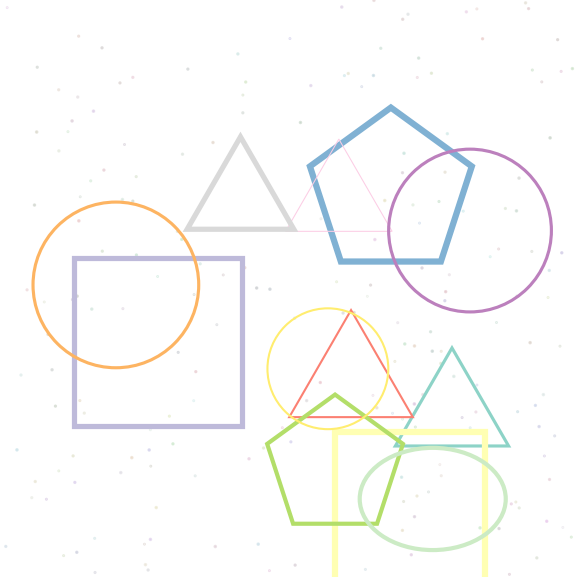[{"shape": "triangle", "thickness": 1.5, "radius": 0.57, "center": [0.783, 0.283]}, {"shape": "square", "thickness": 3, "radius": 0.65, "center": [0.71, 0.121]}, {"shape": "square", "thickness": 2.5, "radius": 0.73, "center": [0.273, 0.406]}, {"shape": "triangle", "thickness": 1, "radius": 0.62, "center": [0.608, 0.339]}, {"shape": "pentagon", "thickness": 3, "radius": 0.74, "center": [0.677, 0.665]}, {"shape": "circle", "thickness": 1.5, "radius": 0.72, "center": [0.201, 0.506]}, {"shape": "pentagon", "thickness": 2, "radius": 0.62, "center": [0.58, 0.192]}, {"shape": "triangle", "thickness": 0.5, "radius": 0.53, "center": [0.587, 0.652]}, {"shape": "triangle", "thickness": 2.5, "radius": 0.53, "center": [0.416, 0.655]}, {"shape": "circle", "thickness": 1.5, "radius": 0.7, "center": [0.814, 0.6]}, {"shape": "oval", "thickness": 2, "radius": 0.63, "center": [0.749, 0.135]}, {"shape": "circle", "thickness": 1, "radius": 0.52, "center": [0.568, 0.361]}]